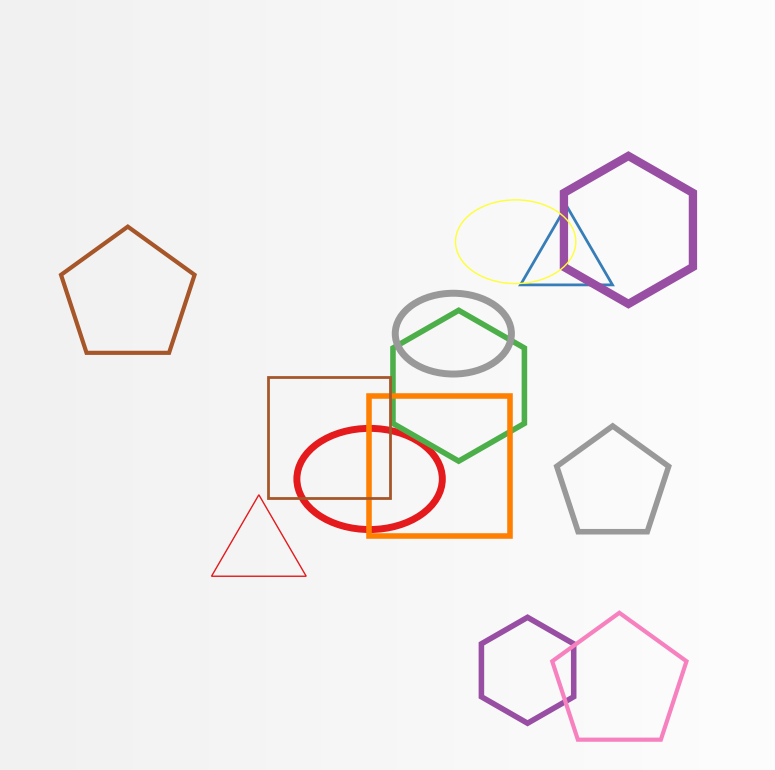[{"shape": "triangle", "thickness": 0.5, "radius": 0.35, "center": [0.334, 0.287]}, {"shape": "oval", "thickness": 2.5, "radius": 0.47, "center": [0.477, 0.378]}, {"shape": "triangle", "thickness": 1, "radius": 0.34, "center": [0.731, 0.664]}, {"shape": "hexagon", "thickness": 2, "radius": 0.49, "center": [0.592, 0.499]}, {"shape": "hexagon", "thickness": 3, "radius": 0.48, "center": [0.811, 0.701]}, {"shape": "hexagon", "thickness": 2, "radius": 0.34, "center": [0.681, 0.129]}, {"shape": "square", "thickness": 2, "radius": 0.46, "center": [0.567, 0.395]}, {"shape": "oval", "thickness": 0.5, "radius": 0.39, "center": [0.665, 0.686]}, {"shape": "pentagon", "thickness": 1.5, "radius": 0.45, "center": [0.165, 0.615]}, {"shape": "square", "thickness": 1, "radius": 0.39, "center": [0.425, 0.431]}, {"shape": "pentagon", "thickness": 1.5, "radius": 0.46, "center": [0.799, 0.113]}, {"shape": "pentagon", "thickness": 2, "radius": 0.38, "center": [0.791, 0.371]}, {"shape": "oval", "thickness": 2.5, "radius": 0.37, "center": [0.585, 0.567]}]